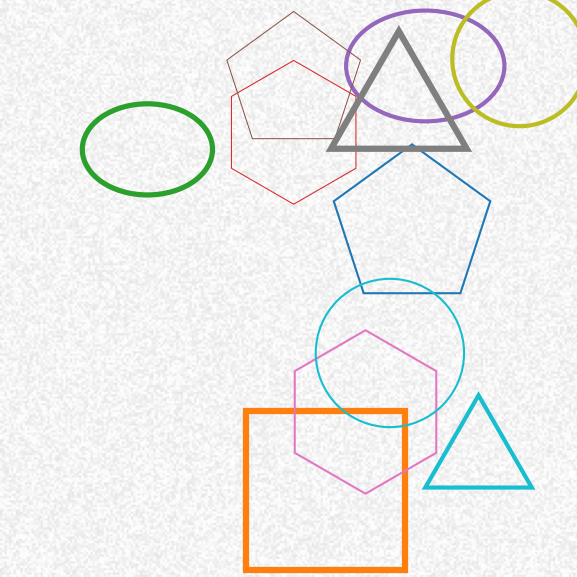[{"shape": "pentagon", "thickness": 1, "radius": 0.71, "center": [0.713, 0.607]}, {"shape": "square", "thickness": 3, "radius": 0.69, "center": [0.564, 0.15]}, {"shape": "oval", "thickness": 2.5, "radius": 0.56, "center": [0.255, 0.74]}, {"shape": "hexagon", "thickness": 0.5, "radius": 0.62, "center": [0.509, 0.77]}, {"shape": "oval", "thickness": 2, "radius": 0.69, "center": [0.736, 0.885]}, {"shape": "pentagon", "thickness": 0.5, "radius": 0.61, "center": [0.509, 0.857]}, {"shape": "hexagon", "thickness": 1, "radius": 0.71, "center": [0.633, 0.286]}, {"shape": "triangle", "thickness": 3, "radius": 0.68, "center": [0.691, 0.809]}, {"shape": "circle", "thickness": 2, "radius": 0.58, "center": [0.9, 0.897]}, {"shape": "circle", "thickness": 1, "radius": 0.64, "center": [0.675, 0.388]}, {"shape": "triangle", "thickness": 2, "radius": 0.53, "center": [0.829, 0.208]}]